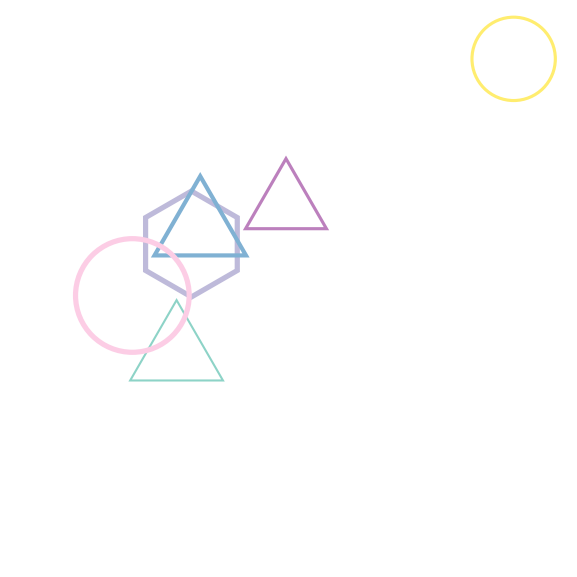[{"shape": "triangle", "thickness": 1, "radius": 0.46, "center": [0.306, 0.387]}, {"shape": "hexagon", "thickness": 2.5, "radius": 0.46, "center": [0.331, 0.577]}, {"shape": "triangle", "thickness": 2, "radius": 0.46, "center": [0.347, 0.603]}, {"shape": "circle", "thickness": 2.5, "radius": 0.49, "center": [0.229, 0.487]}, {"shape": "triangle", "thickness": 1.5, "radius": 0.4, "center": [0.495, 0.644]}, {"shape": "circle", "thickness": 1.5, "radius": 0.36, "center": [0.889, 0.897]}]